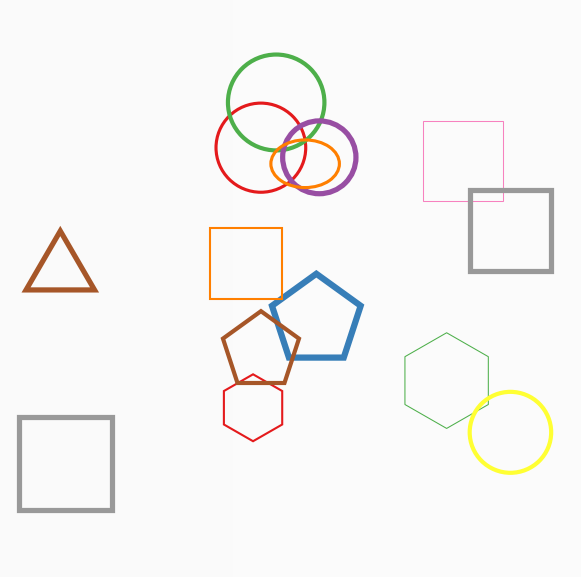[{"shape": "hexagon", "thickness": 1, "radius": 0.29, "center": [0.435, 0.293]}, {"shape": "circle", "thickness": 1.5, "radius": 0.39, "center": [0.449, 0.743]}, {"shape": "pentagon", "thickness": 3, "radius": 0.4, "center": [0.544, 0.445]}, {"shape": "circle", "thickness": 2, "radius": 0.41, "center": [0.475, 0.822]}, {"shape": "hexagon", "thickness": 0.5, "radius": 0.41, "center": [0.768, 0.34]}, {"shape": "circle", "thickness": 2.5, "radius": 0.32, "center": [0.549, 0.727]}, {"shape": "oval", "thickness": 1.5, "radius": 0.29, "center": [0.525, 0.716]}, {"shape": "square", "thickness": 1, "radius": 0.31, "center": [0.423, 0.543]}, {"shape": "circle", "thickness": 2, "radius": 0.35, "center": [0.878, 0.251]}, {"shape": "pentagon", "thickness": 2, "radius": 0.34, "center": [0.449, 0.392]}, {"shape": "triangle", "thickness": 2.5, "radius": 0.34, "center": [0.104, 0.531]}, {"shape": "square", "thickness": 0.5, "radius": 0.34, "center": [0.796, 0.72]}, {"shape": "square", "thickness": 2.5, "radius": 0.4, "center": [0.113, 0.196]}, {"shape": "square", "thickness": 2.5, "radius": 0.35, "center": [0.878, 0.601]}]